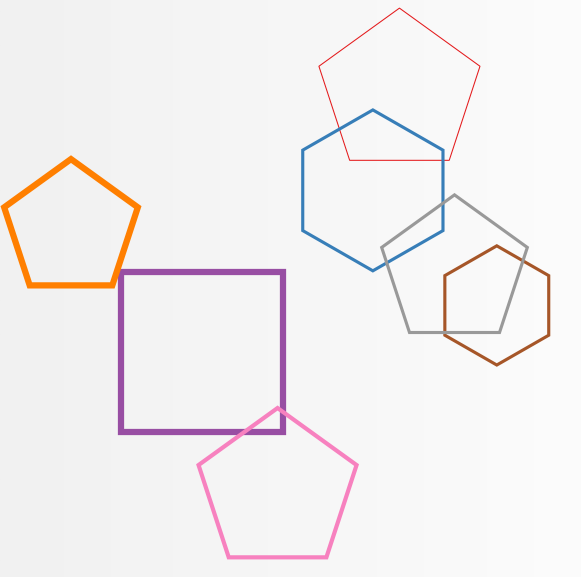[{"shape": "pentagon", "thickness": 0.5, "radius": 0.73, "center": [0.687, 0.839]}, {"shape": "hexagon", "thickness": 1.5, "radius": 0.7, "center": [0.641, 0.669]}, {"shape": "square", "thickness": 3, "radius": 0.69, "center": [0.348, 0.389]}, {"shape": "pentagon", "thickness": 3, "radius": 0.6, "center": [0.122, 0.603]}, {"shape": "hexagon", "thickness": 1.5, "radius": 0.52, "center": [0.855, 0.47]}, {"shape": "pentagon", "thickness": 2, "radius": 0.71, "center": [0.478, 0.15]}, {"shape": "pentagon", "thickness": 1.5, "radius": 0.66, "center": [0.782, 0.53]}]